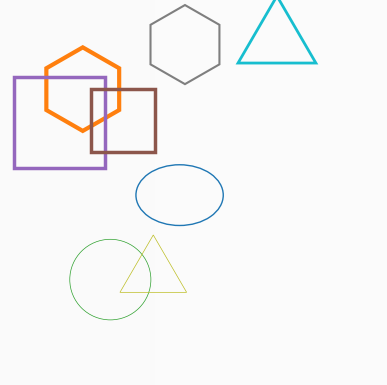[{"shape": "oval", "thickness": 1, "radius": 0.56, "center": [0.463, 0.493]}, {"shape": "hexagon", "thickness": 3, "radius": 0.54, "center": [0.214, 0.768]}, {"shape": "circle", "thickness": 0.5, "radius": 0.52, "center": [0.285, 0.274]}, {"shape": "square", "thickness": 2.5, "radius": 0.59, "center": [0.153, 0.682]}, {"shape": "square", "thickness": 2.5, "radius": 0.41, "center": [0.317, 0.687]}, {"shape": "hexagon", "thickness": 1.5, "radius": 0.51, "center": [0.477, 0.884]}, {"shape": "triangle", "thickness": 0.5, "radius": 0.5, "center": [0.396, 0.29]}, {"shape": "triangle", "thickness": 2, "radius": 0.58, "center": [0.715, 0.894]}]